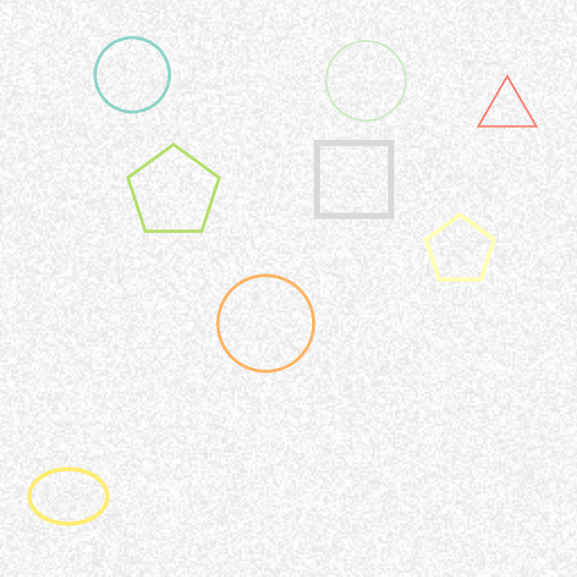[{"shape": "circle", "thickness": 1.5, "radius": 0.32, "center": [0.229, 0.87]}, {"shape": "pentagon", "thickness": 2, "radius": 0.31, "center": [0.797, 0.565]}, {"shape": "triangle", "thickness": 1, "radius": 0.29, "center": [0.878, 0.809]}, {"shape": "circle", "thickness": 1.5, "radius": 0.41, "center": [0.46, 0.439]}, {"shape": "pentagon", "thickness": 1.5, "radius": 0.42, "center": [0.301, 0.666]}, {"shape": "square", "thickness": 3, "radius": 0.32, "center": [0.613, 0.689]}, {"shape": "circle", "thickness": 1, "radius": 0.34, "center": [0.634, 0.859]}, {"shape": "oval", "thickness": 2, "radius": 0.34, "center": [0.118, 0.14]}]